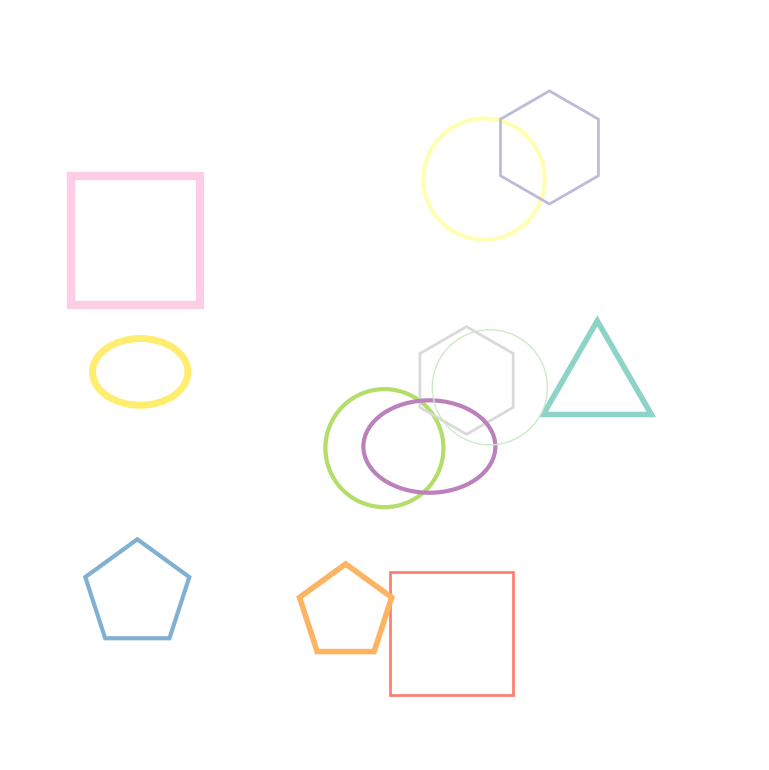[{"shape": "triangle", "thickness": 2, "radius": 0.41, "center": [0.776, 0.502]}, {"shape": "circle", "thickness": 1.5, "radius": 0.39, "center": [0.629, 0.767]}, {"shape": "hexagon", "thickness": 1, "radius": 0.37, "center": [0.714, 0.809]}, {"shape": "square", "thickness": 1, "radius": 0.4, "center": [0.587, 0.178]}, {"shape": "pentagon", "thickness": 1.5, "radius": 0.36, "center": [0.178, 0.229]}, {"shape": "pentagon", "thickness": 2, "radius": 0.31, "center": [0.449, 0.205]}, {"shape": "circle", "thickness": 1.5, "radius": 0.38, "center": [0.499, 0.418]}, {"shape": "square", "thickness": 3, "radius": 0.42, "center": [0.176, 0.688]}, {"shape": "hexagon", "thickness": 1, "radius": 0.35, "center": [0.606, 0.506]}, {"shape": "oval", "thickness": 1.5, "radius": 0.43, "center": [0.558, 0.42]}, {"shape": "circle", "thickness": 0.5, "radius": 0.37, "center": [0.636, 0.497]}, {"shape": "oval", "thickness": 2.5, "radius": 0.31, "center": [0.182, 0.517]}]